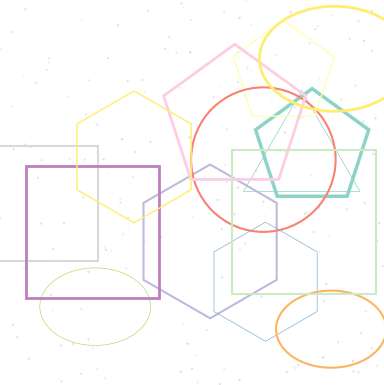[{"shape": "triangle", "thickness": 0.5, "radius": 0.87, "center": [0.784, 0.59]}, {"shape": "pentagon", "thickness": 2.5, "radius": 0.77, "center": [0.811, 0.615]}, {"shape": "pentagon", "thickness": 1, "radius": 0.69, "center": [0.737, 0.81]}, {"shape": "hexagon", "thickness": 1.5, "radius": 1.0, "center": [0.546, 0.373]}, {"shape": "circle", "thickness": 1.5, "radius": 0.94, "center": [0.684, 0.585]}, {"shape": "hexagon", "thickness": 0.5, "radius": 0.77, "center": [0.69, 0.268]}, {"shape": "oval", "thickness": 1.5, "radius": 0.71, "center": [0.86, 0.145]}, {"shape": "oval", "thickness": 0.5, "radius": 0.72, "center": [0.247, 0.203]}, {"shape": "pentagon", "thickness": 2, "radius": 0.97, "center": [0.61, 0.691]}, {"shape": "square", "thickness": 1.5, "radius": 0.75, "center": [0.105, 0.472]}, {"shape": "square", "thickness": 2, "radius": 0.86, "center": [0.24, 0.398]}, {"shape": "square", "thickness": 1.5, "radius": 0.94, "center": [0.79, 0.424]}, {"shape": "oval", "thickness": 2, "radius": 0.97, "center": [0.869, 0.847]}, {"shape": "hexagon", "thickness": 1, "radius": 0.86, "center": [0.348, 0.593]}]